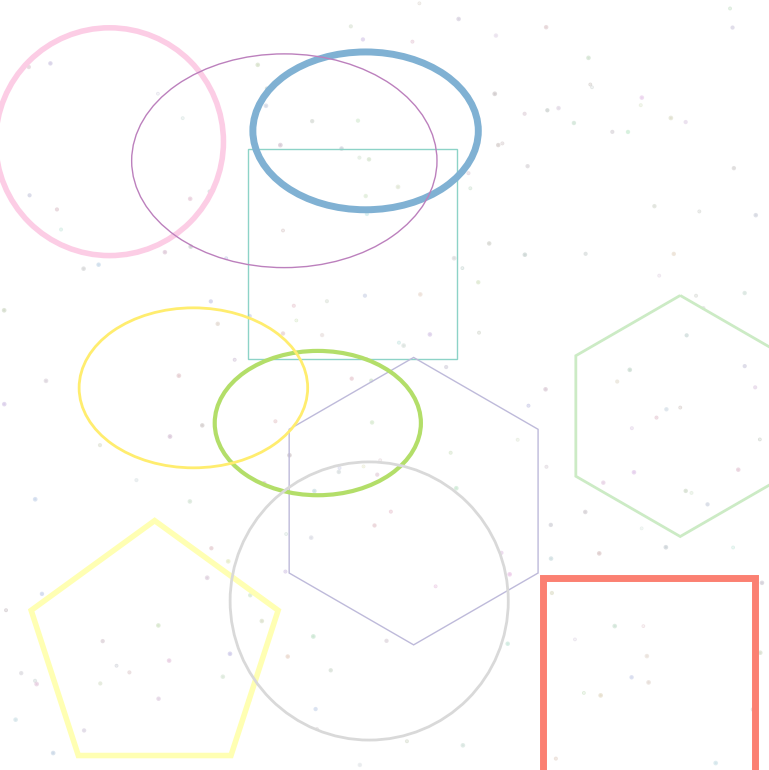[{"shape": "square", "thickness": 0.5, "radius": 0.68, "center": [0.458, 0.67]}, {"shape": "pentagon", "thickness": 2, "radius": 0.84, "center": [0.201, 0.155]}, {"shape": "hexagon", "thickness": 0.5, "radius": 0.93, "center": [0.537, 0.349]}, {"shape": "square", "thickness": 2.5, "radius": 0.69, "center": [0.843, 0.112]}, {"shape": "oval", "thickness": 2.5, "radius": 0.73, "center": [0.475, 0.83]}, {"shape": "oval", "thickness": 1.5, "radius": 0.67, "center": [0.413, 0.451]}, {"shape": "circle", "thickness": 2, "radius": 0.74, "center": [0.142, 0.816]}, {"shape": "circle", "thickness": 1, "radius": 0.9, "center": [0.479, 0.219]}, {"shape": "oval", "thickness": 0.5, "radius": 0.99, "center": [0.369, 0.791]}, {"shape": "hexagon", "thickness": 1, "radius": 0.78, "center": [0.883, 0.46]}, {"shape": "oval", "thickness": 1, "radius": 0.74, "center": [0.251, 0.496]}]